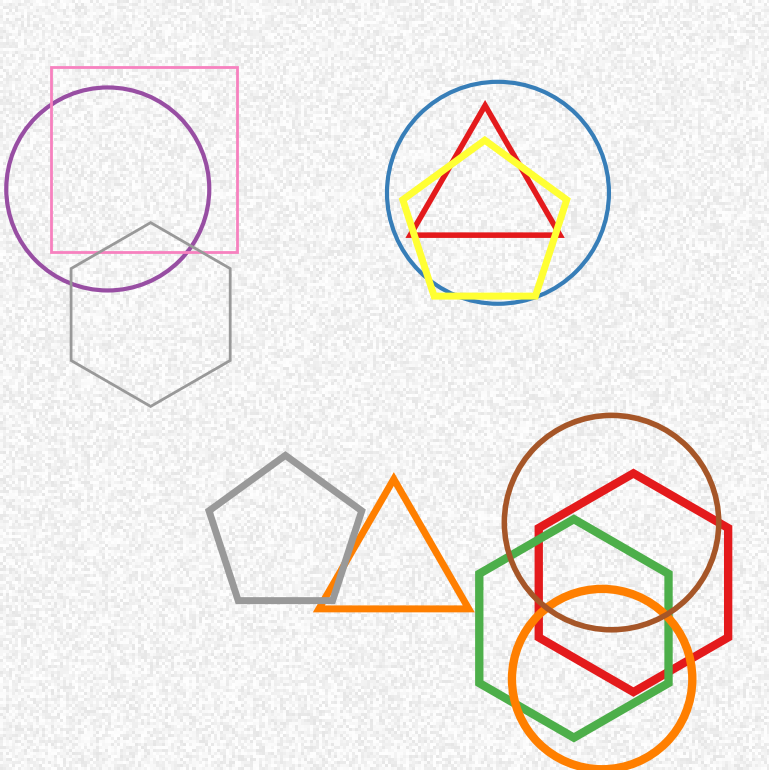[{"shape": "hexagon", "thickness": 3, "radius": 0.71, "center": [0.823, 0.243]}, {"shape": "triangle", "thickness": 2, "radius": 0.56, "center": [0.63, 0.751]}, {"shape": "circle", "thickness": 1.5, "radius": 0.72, "center": [0.647, 0.75]}, {"shape": "hexagon", "thickness": 3, "radius": 0.71, "center": [0.745, 0.184]}, {"shape": "circle", "thickness": 1.5, "radius": 0.66, "center": [0.14, 0.755]}, {"shape": "triangle", "thickness": 2.5, "radius": 0.56, "center": [0.511, 0.265]}, {"shape": "circle", "thickness": 3, "radius": 0.59, "center": [0.782, 0.118]}, {"shape": "pentagon", "thickness": 2.5, "radius": 0.56, "center": [0.63, 0.706]}, {"shape": "circle", "thickness": 2, "radius": 0.7, "center": [0.794, 0.321]}, {"shape": "square", "thickness": 1, "radius": 0.6, "center": [0.187, 0.793]}, {"shape": "hexagon", "thickness": 1, "radius": 0.6, "center": [0.196, 0.592]}, {"shape": "pentagon", "thickness": 2.5, "radius": 0.52, "center": [0.371, 0.304]}]